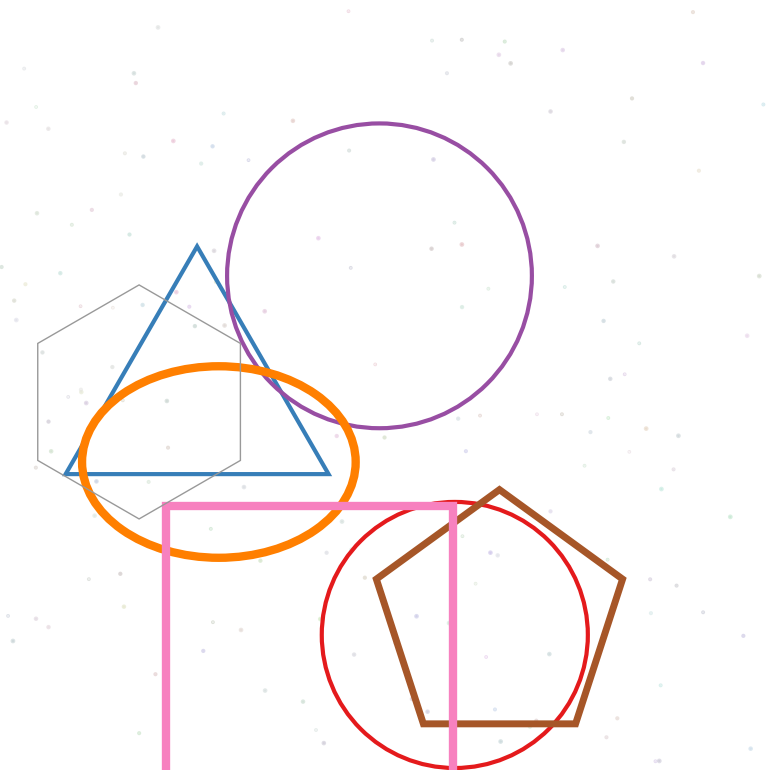[{"shape": "circle", "thickness": 1.5, "radius": 0.86, "center": [0.591, 0.175]}, {"shape": "triangle", "thickness": 1.5, "radius": 0.99, "center": [0.256, 0.483]}, {"shape": "circle", "thickness": 1.5, "radius": 0.99, "center": [0.493, 0.642]}, {"shape": "oval", "thickness": 3, "radius": 0.89, "center": [0.284, 0.4]}, {"shape": "pentagon", "thickness": 2.5, "radius": 0.84, "center": [0.649, 0.196]}, {"shape": "square", "thickness": 3, "radius": 0.93, "center": [0.402, 0.157]}, {"shape": "hexagon", "thickness": 0.5, "radius": 0.76, "center": [0.181, 0.478]}]